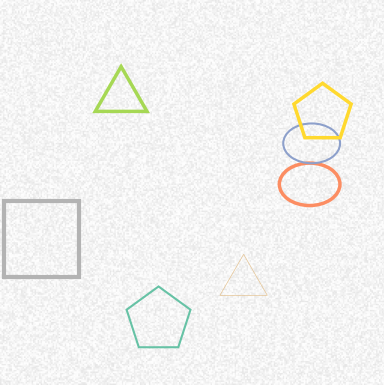[{"shape": "pentagon", "thickness": 1.5, "radius": 0.44, "center": [0.412, 0.169]}, {"shape": "oval", "thickness": 2.5, "radius": 0.39, "center": [0.804, 0.521]}, {"shape": "oval", "thickness": 1.5, "radius": 0.37, "center": [0.81, 0.628]}, {"shape": "triangle", "thickness": 2.5, "radius": 0.39, "center": [0.315, 0.749]}, {"shape": "pentagon", "thickness": 2.5, "radius": 0.39, "center": [0.838, 0.706]}, {"shape": "triangle", "thickness": 0.5, "radius": 0.36, "center": [0.633, 0.268]}, {"shape": "square", "thickness": 3, "radius": 0.49, "center": [0.108, 0.38]}]